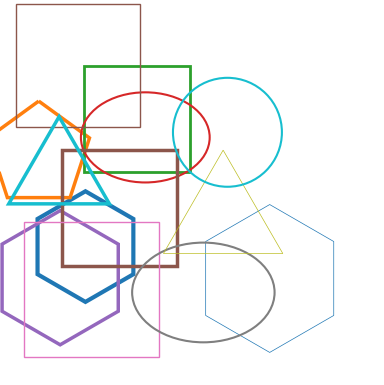[{"shape": "hexagon", "thickness": 3, "radius": 0.72, "center": [0.222, 0.36]}, {"shape": "hexagon", "thickness": 0.5, "radius": 0.96, "center": [0.701, 0.277]}, {"shape": "pentagon", "thickness": 2.5, "radius": 0.69, "center": [0.101, 0.599]}, {"shape": "square", "thickness": 2, "radius": 0.69, "center": [0.356, 0.692]}, {"shape": "oval", "thickness": 1.5, "radius": 0.84, "center": [0.377, 0.643]}, {"shape": "hexagon", "thickness": 2.5, "radius": 0.87, "center": [0.156, 0.279]}, {"shape": "square", "thickness": 2.5, "radius": 0.75, "center": [0.311, 0.46]}, {"shape": "square", "thickness": 1, "radius": 0.8, "center": [0.203, 0.829]}, {"shape": "square", "thickness": 1, "radius": 0.88, "center": [0.237, 0.247]}, {"shape": "oval", "thickness": 1.5, "radius": 0.92, "center": [0.528, 0.24]}, {"shape": "triangle", "thickness": 0.5, "radius": 0.9, "center": [0.58, 0.431]}, {"shape": "circle", "thickness": 1.5, "radius": 0.71, "center": [0.591, 0.656]}, {"shape": "triangle", "thickness": 2.5, "radius": 0.75, "center": [0.153, 0.546]}]